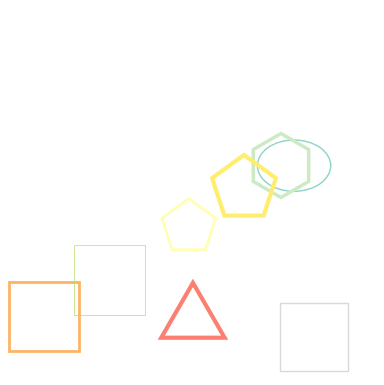[{"shape": "oval", "thickness": 1, "radius": 0.48, "center": [0.764, 0.57]}, {"shape": "pentagon", "thickness": 2, "radius": 0.37, "center": [0.49, 0.411]}, {"shape": "triangle", "thickness": 3, "radius": 0.48, "center": [0.501, 0.17]}, {"shape": "square", "thickness": 2, "radius": 0.45, "center": [0.115, 0.178]}, {"shape": "square", "thickness": 0.5, "radius": 0.46, "center": [0.284, 0.272]}, {"shape": "square", "thickness": 1, "radius": 0.44, "center": [0.814, 0.123]}, {"shape": "hexagon", "thickness": 2.5, "radius": 0.42, "center": [0.73, 0.57]}, {"shape": "pentagon", "thickness": 3, "radius": 0.44, "center": [0.634, 0.51]}]